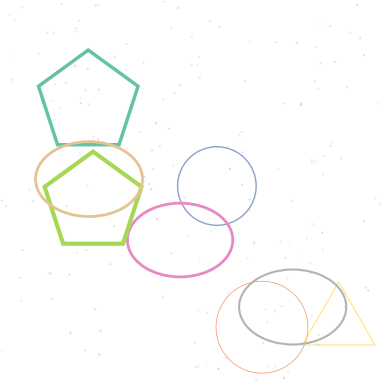[{"shape": "pentagon", "thickness": 2.5, "radius": 0.68, "center": [0.229, 0.734]}, {"shape": "circle", "thickness": 0.5, "radius": 0.6, "center": [0.68, 0.15]}, {"shape": "circle", "thickness": 1, "radius": 0.51, "center": [0.563, 0.517]}, {"shape": "oval", "thickness": 2, "radius": 0.68, "center": [0.468, 0.377]}, {"shape": "pentagon", "thickness": 3, "radius": 0.66, "center": [0.242, 0.474]}, {"shape": "triangle", "thickness": 0.5, "radius": 0.55, "center": [0.88, 0.158]}, {"shape": "oval", "thickness": 2, "radius": 0.69, "center": [0.231, 0.535]}, {"shape": "oval", "thickness": 1.5, "radius": 0.7, "center": [0.76, 0.203]}]